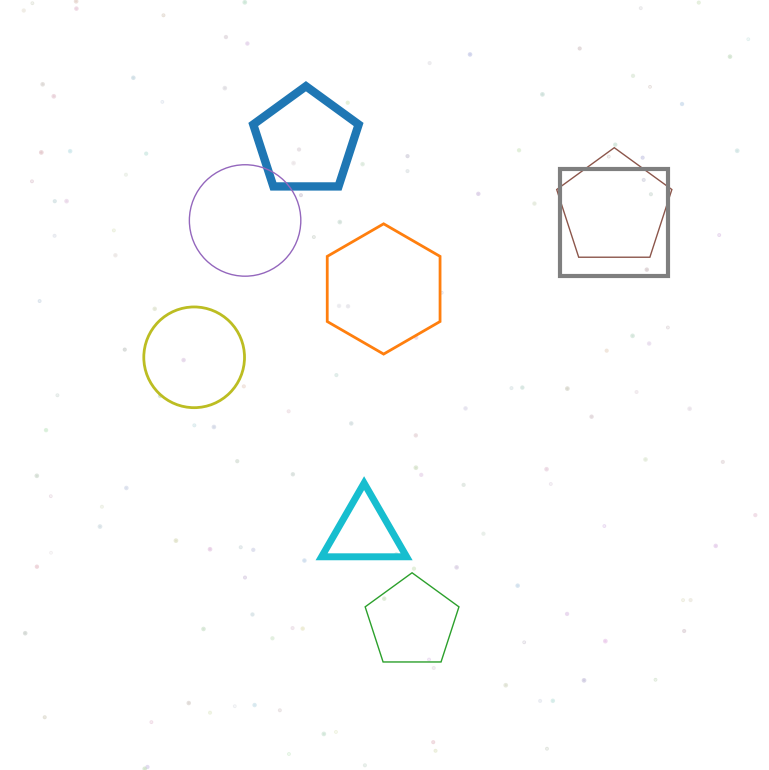[{"shape": "pentagon", "thickness": 3, "radius": 0.36, "center": [0.397, 0.816]}, {"shape": "hexagon", "thickness": 1, "radius": 0.42, "center": [0.498, 0.625]}, {"shape": "pentagon", "thickness": 0.5, "radius": 0.32, "center": [0.535, 0.192]}, {"shape": "circle", "thickness": 0.5, "radius": 0.36, "center": [0.318, 0.714]}, {"shape": "pentagon", "thickness": 0.5, "radius": 0.39, "center": [0.798, 0.73]}, {"shape": "square", "thickness": 1.5, "radius": 0.35, "center": [0.798, 0.711]}, {"shape": "circle", "thickness": 1, "radius": 0.33, "center": [0.252, 0.536]}, {"shape": "triangle", "thickness": 2.5, "radius": 0.32, "center": [0.473, 0.309]}]